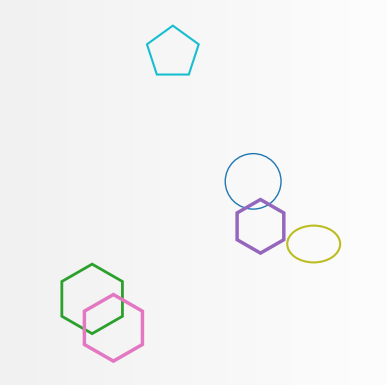[{"shape": "circle", "thickness": 1, "radius": 0.36, "center": [0.653, 0.529]}, {"shape": "hexagon", "thickness": 2, "radius": 0.45, "center": [0.238, 0.224]}, {"shape": "hexagon", "thickness": 2.5, "radius": 0.35, "center": [0.672, 0.412]}, {"shape": "hexagon", "thickness": 2.5, "radius": 0.43, "center": [0.293, 0.148]}, {"shape": "oval", "thickness": 1.5, "radius": 0.34, "center": [0.81, 0.366]}, {"shape": "pentagon", "thickness": 1.5, "radius": 0.35, "center": [0.446, 0.863]}]